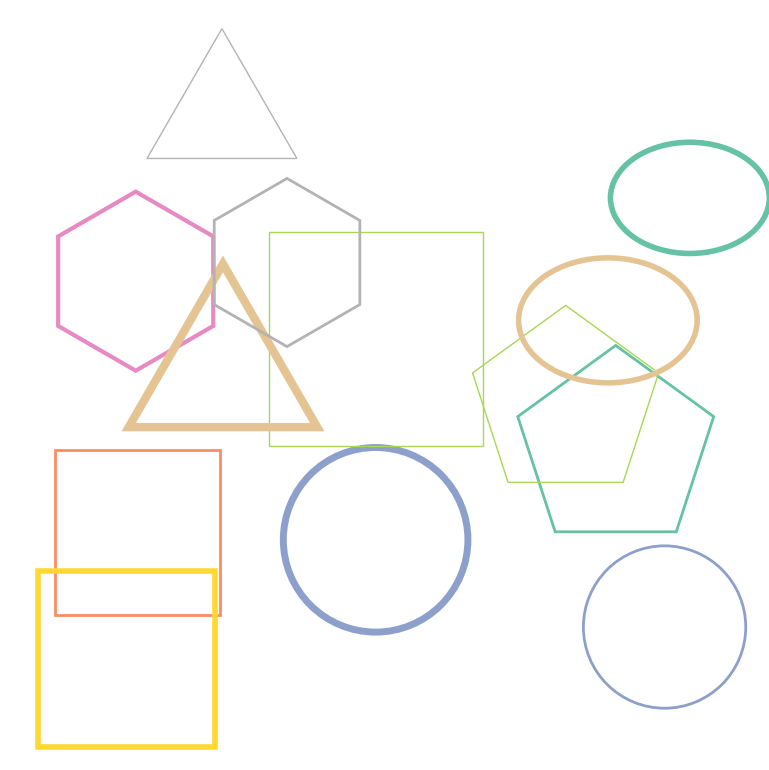[{"shape": "oval", "thickness": 2, "radius": 0.52, "center": [0.896, 0.743]}, {"shape": "pentagon", "thickness": 1, "radius": 0.67, "center": [0.8, 0.418]}, {"shape": "square", "thickness": 1, "radius": 0.54, "center": [0.178, 0.308]}, {"shape": "circle", "thickness": 1, "radius": 0.53, "center": [0.863, 0.186]}, {"shape": "circle", "thickness": 2.5, "radius": 0.6, "center": [0.488, 0.299]}, {"shape": "hexagon", "thickness": 1.5, "radius": 0.58, "center": [0.176, 0.635]}, {"shape": "pentagon", "thickness": 0.5, "radius": 0.64, "center": [0.735, 0.476]}, {"shape": "square", "thickness": 0.5, "radius": 0.7, "center": [0.488, 0.56]}, {"shape": "square", "thickness": 2, "radius": 0.57, "center": [0.164, 0.144]}, {"shape": "oval", "thickness": 2, "radius": 0.58, "center": [0.789, 0.584]}, {"shape": "triangle", "thickness": 3, "radius": 0.71, "center": [0.29, 0.516]}, {"shape": "hexagon", "thickness": 1, "radius": 0.55, "center": [0.373, 0.659]}, {"shape": "triangle", "thickness": 0.5, "radius": 0.56, "center": [0.288, 0.85]}]